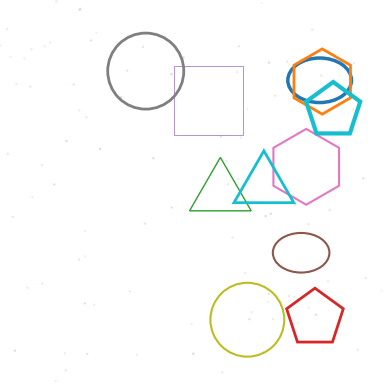[{"shape": "oval", "thickness": 2.5, "radius": 0.41, "center": [0.83, 0.791]}, {"shape": "hexagon", "thickness": 2, "radius": 0.42, "center": [0.837, 0.788]}, {"shape": "triangle", "thickness": 1, "radius": 0.46, "center": [0.572, 0.499]}, {"shape": "pentagon", "thickness": 2, "radius": 0.39, "center": [0.818, 0.174]}, {"shape": "square", "thickness": 0.5, "radius": 0.45, "center": [0.541, 0.739]}, {"shape": "oval", "thickness": 1.5, "radius": 0.37, "center": [0.782, 0.344]}, {"shape": "hexagon", "thickness": 1.5, "radius": 0.49, "center": [0.795, 0.567]}, {"shape": "circle", "thickness": 2, "radius": 0.49, "center": [0.379, 0.815]}, {"shape": "circle", "thickness": 1.5, "radius": 0.48, "center": [0.642, 0.17]}, {"shape": "pentagon", "thickness": 3, "radius": 0.37, "center": [0.865, 0.713]}, {"shape": "triangle", "thickness": 2, "radius": 0.45, "center": [0.685, 0.518]}]